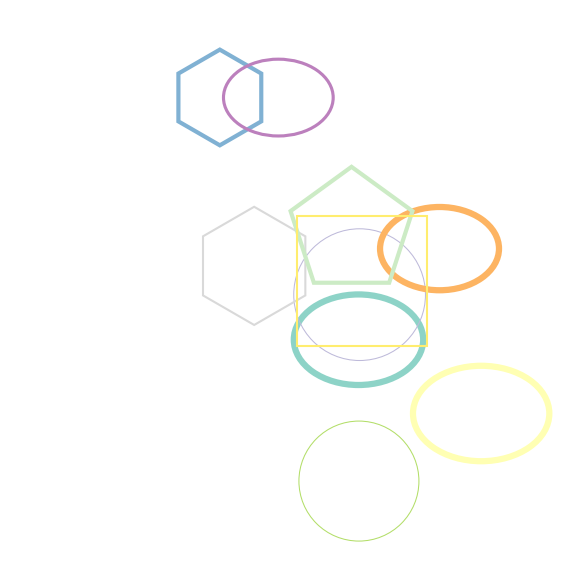[{"shape": "oval", "thickness": 3, "radius": 0.56, "center": [0.621, 0.411]}, {"shape": "oval", "thickness": 3, "radius": 0.59, "center": [0.833, 0.283]}, {"shape": "circle", "thickness": 0.5, "radius": 0.57, "center": [0.623, 0.489]}, {"shape": "hexagon", "thickness": 2, "radius": 0.41, "center": [0.381, 0.83]}, {"shape": "oval", "thickness": 3, "radius": 0.51, "center": [0.761, 0.569]}, {"shape": "circle", "thickness": 0.5, "radius": 0.52, "center": [0.622, 0.166]}, {"shape": "hexagon", "thickness": 1, "radius": 0.51, "center": [0.44, 0.539]}, {"shape": "oval", "thickness": 1.5, "radius": 0.47, "center": [0.482, 0.83]}, {"shape": "pentagon", "thickness": 2, "radius": 0.55, "center": [0.609, 0.599]}, {"shape": "square", "thickness": 1, "radius": 0.56, "center": [0.626, 0.513]}]